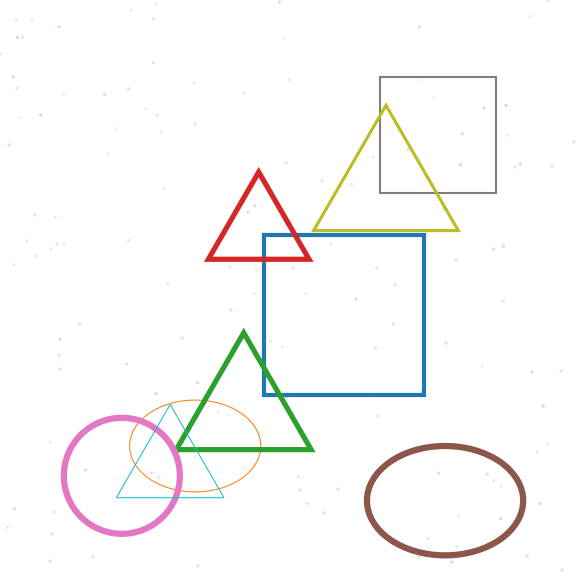[{"shape": "square", "thickness": 2, "radius": 0.69, "center": [0.595, 0.453]}, {"shape": "oval", "thickness": 0.5, "radius": 0.57, "center": [0.338, 0.227]}, {"shape": "triangle", "thickness": 2.5, "radius": 0.67, "center": [0.422, 0.288]}, {"shape": "triangle", "thickness": 2.5, "radius": 0.5, "center": [0.448, 0.6]}, {"shape": "oval", "thickness": 3, "radius": 0.68, "center": [0.771, 0.132]}, {"shape": "circle", "thickness": 3, "radius": 0.5, "center": [0.211, 0.175]}, {"shape": "square", "thickness": 1, "radius": 0.5, "center": [0.758, 0.765]}, {"shape": "triangle", "thickness": 1.5, "radius": 0.72, "center": [0.668, 0.672]}, {"shape": "triangle", "thickness": 0.5, "radius": 0.54, "center": [0.295, 0.191]}]